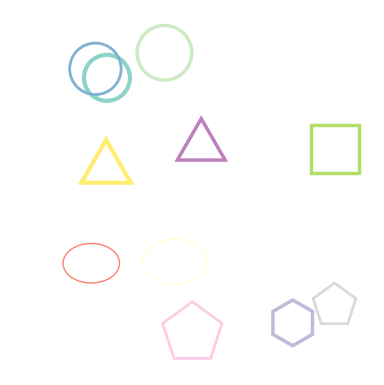[{"shape": "circle", "thickness": 3, "radius": 0.3, "center": [0.278, 0.798]}, {"shape": "oval", "thickness": 0.5, "radius": 0.41, "center": [0.454, 0.32]}, {"shape": "hexagon", "thickness": 2.5, "radius": 0.3, "center": [0.76, 0.161]}, {"shape": "oval", "thickness": 1, "radius": 0.37, "center": [0.237, 0.316]}, {"shape": "circle", "thickness": 2, "radius": 0.33, "center": [0.248, 0.821]}, {"shape": "square", "thickness": 2.5, "radius": 0.31, "center": [0.869, 0.614]}, {"shape": "pentagon", "thickness": 2, "radius": 0.41, "center": [0.5, 0.135]}, {"shape": "pentagon", "thickness": 2, "radius": 0.29, "center": [0.869, 0.206]}, {"shape": "triangle", "thickness": 2.5, "radius": 0.36, "center": [0.523, 0.62]}, {"shape": "circle", "thickness": 2.5, "radius": 0.35, "center": [0.427, 0.863]}, {"shape": "triangle", "thickness": 3, "radius": 0.37, "center": [0.276, 0.563]}]